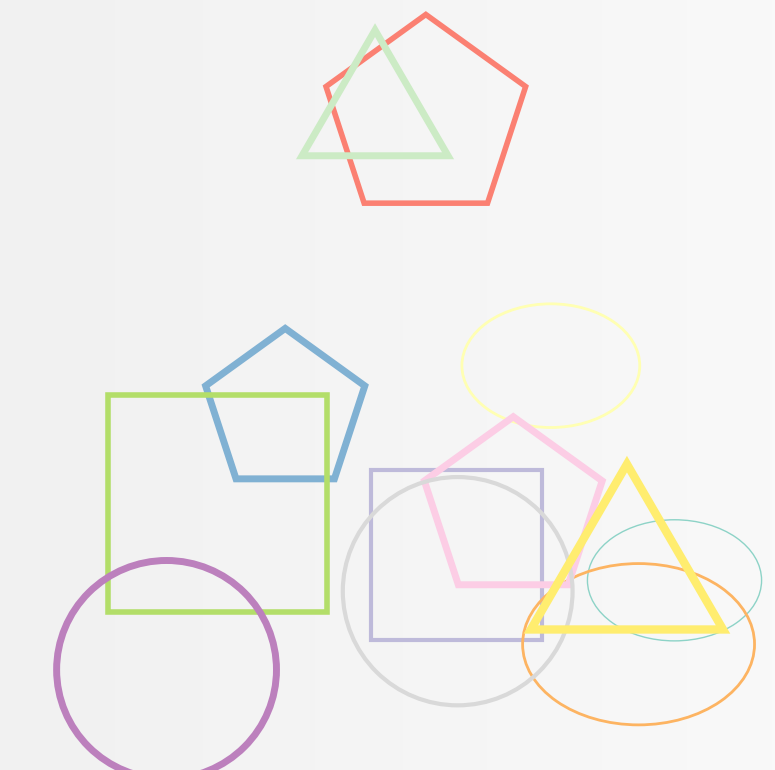[{"shape": "oval", "thickness": 0.5, "radius": 0.56, "center": [0.87, 0.246]}, {"shape": "oval", "thickness": 1, "radius": 0.57, "center": [0.711, 0.525]}, {"shape": "square", "thickness": 1.5, "radius": 0.55, "center": [0.589, 0.279]}, {"shape": "pentagon", "thickness": 2, "radius": 0.68, "center": [0.549, 0.846]}, {"shape": "pentagon", "thickness": 2.5, "radius": 0.54, "center": [0.368, 0.465]}, {"shape": "oval", "thickness": 1, "radius": 0.75, "center": [0.824, 0.163]}, {"shape": "square", "thickness": 2, "radius": 0.71, "center": [0.281, 0.346]}, {"shape": "pentagon", "thickness": 2.5, "radius": 0.6, "center": [0.662, 0.338]}, {"shape": "circle", "thickness": 1.5, "radius": 0.74, "center": [0.591, 0.232]}, {"shape": "circle", "thickness": 2.5, "radius": 0.71, "center": [0.215, 0.13]}, {"shape": "triangle", "thickness": 2.5, "radius": 0.54, "center": [0.484, 0.852]}, {"shape": "triangle", "thickness": 3, "radius": 0.72, "center": [0.809, 0.254]}]